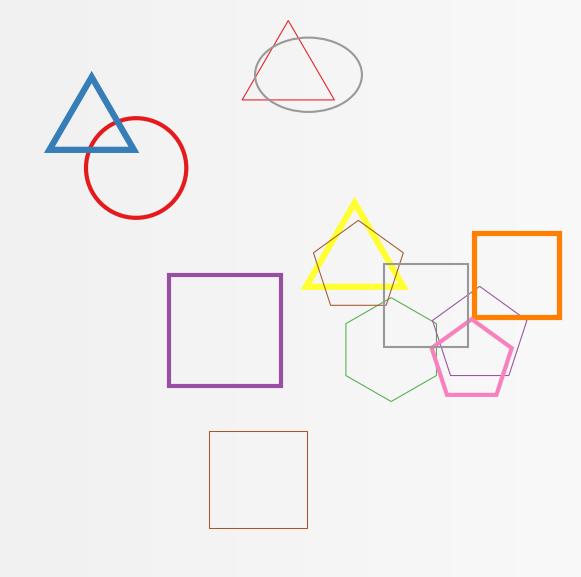[{"shape": "triangle", "thickness": 0.5, "radius": 0.46, "center": [0.496, 0.872]}, {"shape": "circle", "thickness": 2, "radius": 0.43, "center": [0.234, 0.708]}, {"shape": "triangle", "thickness": 3, "radius": 0.42, "center": [0.158, 0.782]}, {"shape": "hexagon", "thickness": 0.5, "radius": 0.45, "center": [0.673, 0.394]}, {"shape": "pentagon", "thickness": 0.5, "radius": 0.43, "center": [0.825, 0.418]}, {"shape": "square", "thickness": 2, "radius": 0.48, "center": [0.387, 0.426]}, {"shape": "square", "thickness": 2.5, "radius": 0.37, "center": [0.888, 0.523]}, {"shape": "triangle", "thickness": 3, "radius": 0.48, "center": [0.61, 0.551]}, {"shape": "square", "thickness": 0.5, "radius": 0.42, "center": [0.444, 0.169]}, {"shape": "pentagon", "thickness": 0.5, "radius": 0.41, "center": [0.617, 0.536]}, {"shape": "pentagon", "thickness": 2, "radius": 0.36, "center": [0.812, 0.374]}, {"shape": "oval", "thickness": 1, "radius": 0.46, "center": [0.531, 0.87]}, {"shape": "square", "thickness": 1, "radius": 0.36, "center": [0.733, 0.47]}]